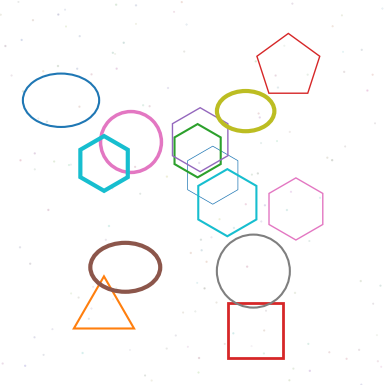[{"shape": "oval", "thickness": 1.5, "radius": 0.5, "center": [0.158, 0.74]}, {"shape": "hexagon", "thickness": 0.5, "radius": 0.38, "center": [0.553, 0.545]}, {"shape": "triangle", "thickness": 1.5, "radius": 0.45, "center": [0.27, 0.192]}, {"shape": "hexagon", "thickness": 1.5, "radius": 0.35, "center": [0.513, 0.608]}, {"shape": "pentagon", "thickness": 1, "radius": 0.43, "center": [0.749, 0.827]}, {"shape": "square", "thickness": 2, "radius": 0.36, "center": [0.664, 0.142]}, {"shape": "hexagon", "thickness": 1, "radius": 0.42, "center": [0.52, 0.637]}, {"shape": "oval", "thickness": 3, "radius": 0.45, "center": [0.325, 0.306]}, {"shape": "circle", "thickness": 2.5, "radius": 0.4, "center": [0.34, 0.631]}, {"shape": "hexagon", "thickness": 1, "radius": 0.4, "center": [0.769, 0.457]}, {"shape": "circle", "thickness": 1.5, "radius": 0.47, "center": [0.658, 0.296]}, {"shape": "oval", "thickness": 3, "radius": 0.37, "center": [0.638, 0.711]}, {"shape": "hexagon", "thickness": 1.5, "radius": 0.44, "center": [0.59, 0.474]}, {"shape": "hexagon", "thickness": 3, "radius": 0.36, "center": [0.27, 0.575]}]